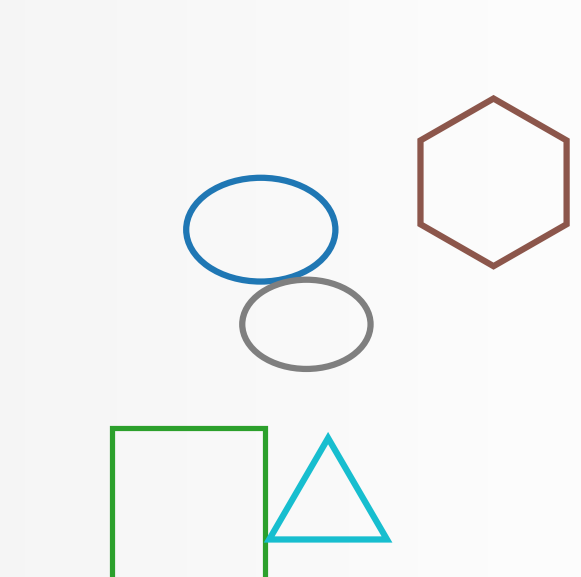[{"shape": "oval", "thickness": 3, "radius": 0.64, "center": [0.449, 0.601]}, {"shape": "square", "thickness": 2.5, "radius": 0.66, "center": [0.325, 0.126]}, {"shape": "hexagon", "thickness": 3, "radius": 0.73, "center": [0.849, 0.683]}, {"shape": "oval", "thickness": 3, "radius": 0.55, "center": [0.527, 0.438]}, {"shape": "triangle", "thickness": 3, "radius": 0.59, "center": [0.564, 0.123]}]